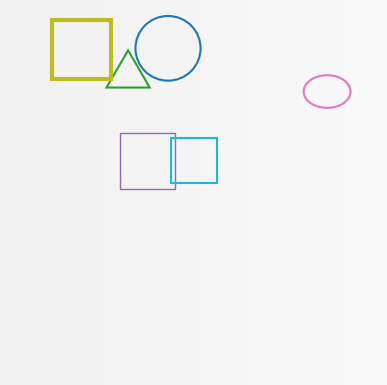[{"shape": "circle", "thickness": 1.5, "radius": 0.42, "center": [0.434, 0.874]}, {"shape": "triangle", "thickness": 1.5, "radius": 0.32, "center": [0.331, 0.805]}, {"shape": "square", "thickness": 1, "radius": 0.36, "center": [0.381, 0.582]}, {"shape": "oval", "thickness": 1.5, "radius": 0.3, "center": [0.844, 0.762]}, {"shape": "square", "thickness": 3, "radius": 0.38, "center": [0.211, 0.871]}, {"shape": "square", "thickness": 1.5, "radius": 0.3, "center": [0.5, 0.583]}]